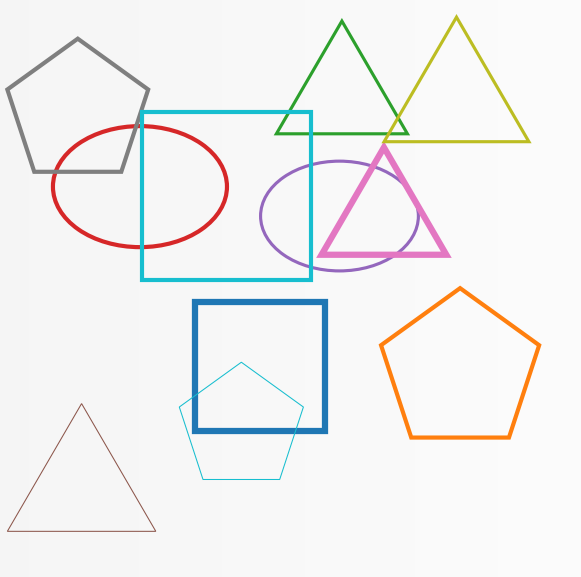[{"shape": "square", "thickness": 3, "radius": 0.56, "center": [0.447, 0.364]}, {"shape": "pentagon", "thickness": 2, "radius": 0.72, "center": [0.792, 0.357]}, {"shape": "triangle", "thickness": 1.5, "radius": 0.65, "center": [0.588, 0.833]}, {"shape": "oval", "thickness": 2, "radius": 0.75, "center": [0.241, 0.676]}, {"shape": "oval", "thickness": 1.5, "radius": 0.68, "center": [0.584, 0.625]}, {"shape": "triangle", "thickness": 0.5, "radius": 0.74, "center": [0.14, 0.153]}, {"shape": "triangle", "thickness": 3, "radius": 0.62, "center": [0.661, 0.62]}, {"shape": "pentagon", "thickness": 2, "radius": 0.64, "center": [0.134, 0.805]}, {"shape": "triangle", "thickness": 1.5, "radius": 0.72, "center": [0.785, 0.826]}, {"shape": "square", "thickness": 2, "radius": 0.73, "center": [0.39, 0.659]}, {"shape": "pentagon", "thickness": 0.5, "radius": 0.56, "center": [0.415, 0.26]}]